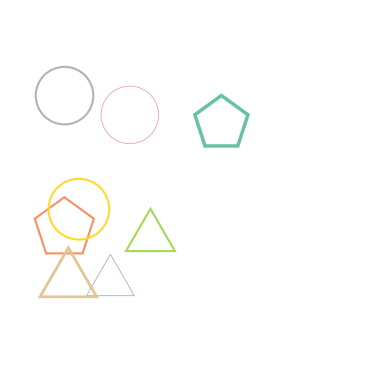[{"shape": "pentagon", "thickness": 2.5, "radius": 0.36, "center": [0.575, 0.68]}, {"shape": "pentagon", "thickness": 1.5, "radius": 0.4, "center": [0.167, 0.407]}, {"shape": "triangle", "thickness": 0.5, "radius": 0.36, "center": [0.287, 0.268]}, {"shape": "circle", "thickness": 0.5, "radius": 0.37, "center": [0.337, 0.702]}, {"shape": "triangle", "thickness": 1.5, "radius": 0.37, "center": [0.391, 0.384]}, {"shape": "circle", "thickness": 1.5, "radius": 0.39, "center": [0.205, 0.457]}, {"shape": "triangle", "thickness": 2, "radius": 0.42, "center": [0.178, 0.272]}, {"shape": "circle", "thickness": 1.5, "radius": 0.37, "center": [0.168, 0.752]}]